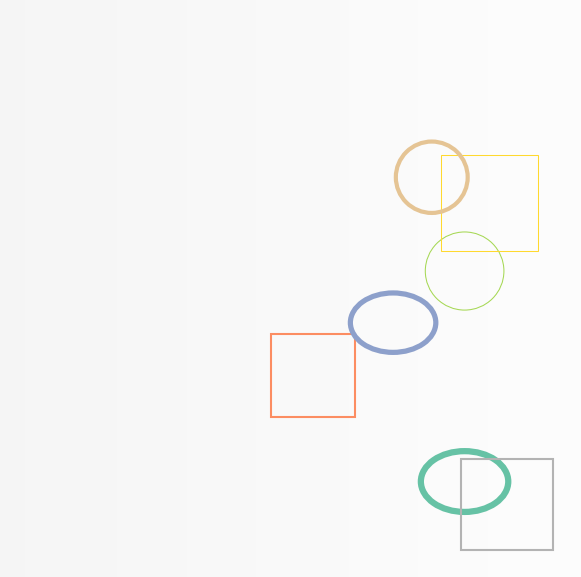[{"shape": "oval", "thickness": 3, "radius": 0.38, "center": [0.799, 0.165]}, {"shape": "square", "thickness": 1, "radius": 0.36, "center": [0.538, 0.349]}, {"shape": "oval", "thickness": 2.5, "radius": 0.37, "center": [0.676, 0.44]}, {"shape": "circle", "thickness": 0.5, "radius": 0.34, "center": [0.799, 0.53]}, {"shape": "square", "thickness": 0.5, "radius": 0.42, "center": [0.843, 0.647]}, {"shape": "circle", "thickness": 2, "radius": 0.31, "center": [0.743, 0.692]}, {"shape": "square", "thickness": 1, "radius": 0.39, "center": [0.872, 0.125]}]